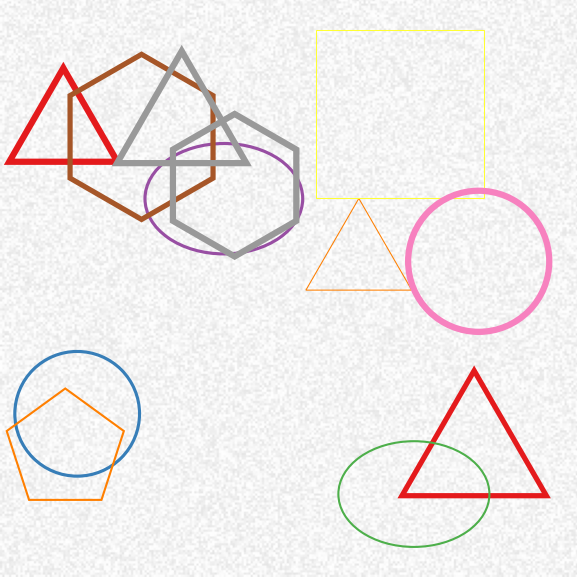[{"shape": "triangle", "thickness": 3, "radius": 0.54, "center": [0.11, 0.773]}, {"shape": "triangle", "thickness": 2.5, "radius": 0.72, "center": [0.821, 0.213]}, {"shape": "circle", "thickness": 1.5, "radius": 0.54, "center": [0.134, 0.283]}, {"shape": "oval", "thickness": 1, "radius": 0.65, "center": [0.717, 0.144]}, {"shape": "oval", "thickness": 1.5, "radius": 0.68, "center": [0.388, 0.655]}, {"shape": "pentagon", "thickness": 1, "radius": 0.53, "center": [0.113, 0.22]}, {"shape": "triangle", "thickness": 0.5, "radius": 0.53, "center": [0.621, 0.55]}, {"shape": "square", "thickness": 0.5, "radius": 0.73, "center": [0.692, 0.802]}, {"shape": "hexagon", "thickness": 2.5, "radius": 0.71, "center": [0.245, 0.762]}, {"shape": "circle", "thickness": 3, "radius": 0.61, "center": [0.829, 0.547]}, {"shape": "hexagon", "thickness": 3, "radius": 0.62, "center": [0.406, 0.678]}, {"shape": "triangle", "thickness": 3, "radius": 0.65, "center": [0.315, 0.781]}]